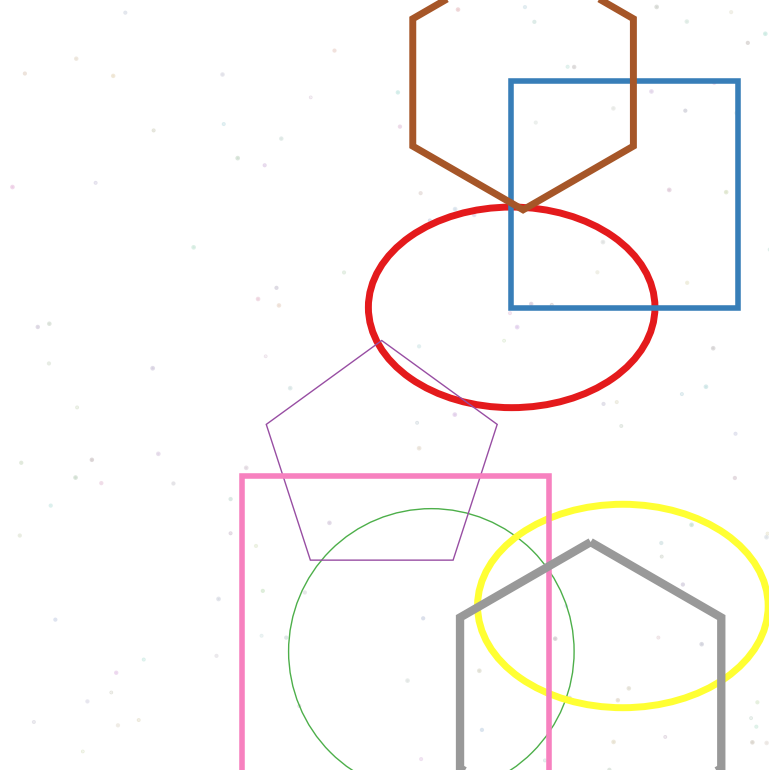[{"shape": "oval", "thickness": 2.5, "radius": 0.93, "center": [0.664, 0.601]}, {"shape": "square", "thickness": 2, "radius": 0.74, "center": [0.811, 0.747]}, {"shape": "circle", "thickness": 0.5, "radius": 0.93, "center": [0.56, 0.154]}, {"shape": "pentagon", "thickness": 0.5, "radius": 0.79, "center": [0.496, 0.4]}, {"shape": "oval", "thickness": 2.5, "radius": 0.94, "center": [0.809, 0.213]}, {"shape": "hexagon", "thickness": 2.5, "radius": 0.83, "center": [0.679, 0.893]}, {"shape": "square", "thickness": 2, "radius": 1.0, "center": [0.514, 0.182]}, {"shape": "hexagon", "thickness": 3, "radius": 0.98, "center": [0.767, 0.1]}]